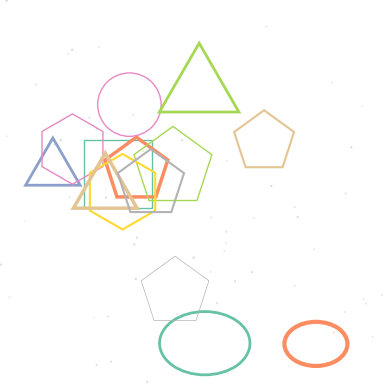[{"shape": "square", "thickness": 1, "radius": 0.44, "center": [0.307, 0.548]}, {"shape": "oval", "thickness": 2, "radius": 0.59, "center": [0.532, 0.109]}, {"shape": "pentagon", "thickness": 2.5, "radius": 0.43, "center": [0.354, 0.558]}, {"shape": "oval", "thickness": 3, "radius": 0.41, "center": [0.821, 0.107]}, {"shape": "triangle", "thickness": 2, "radius": 0.41, "center": [0.137, 0.56]}, {"shape": "hexagon", "thickness": 1, "radius": 0.46, "center": [0.188, 0.613]}, {"shape": "circle", "thickness": 1, "radius": 0.41, "center": [0.336, 0.728]}, {"shape": "pentagon", "thickness": 1, "radius": 0.53, "center": [0.449, 0.565]}, {"shape": "triangle", "thickness": 2, "radius": 0.6, "center": [0.517, 0.769]}, {"shape": "hexagon", "thickness": 1.5, "radius": 0.49, "center": [0.318, 0.502]}, {"shape": "pentagon", "thickness": 1.5, "radius": 0.41, "center": [0.686, 0.632]}, {"shape": "triangle", "thickness": 2.5, "radius": 0.48, "center": [0.273, 0.507]}, {"shape": "pentagon", "thickness": 0.5, "radius": 0.46, "center": [0.455, 0.242]}, {"shape": "pentagon", "thickness": 1.5, "radius": 0.45, "center": [0.392, 0.522]}]